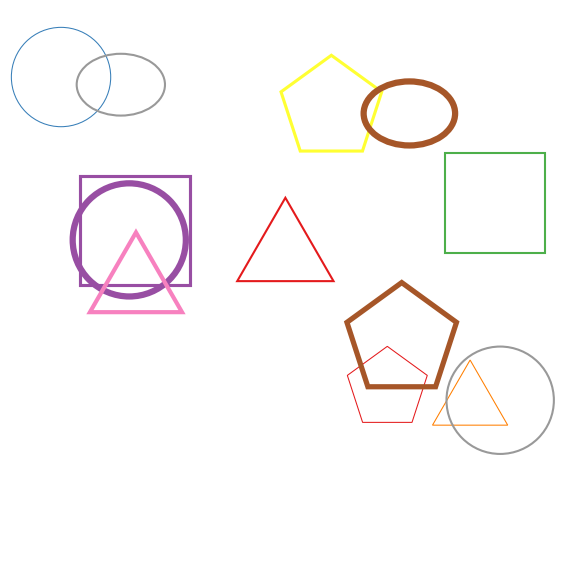[{"shape": "triangle", "thickness": 1, "radius": 0.48, "center": [0.494, 0.56]}, {"shape": "pentagon", "thickness": 0.5, "radius": 0.36, "center": [0.671, 0.327]}, {"shape": "circle", "thickness": 0.5, "radius": 0.43, "center": [0.106, 0.866]}, {"shape": "square", "thickness": 1, "radius": 0.43, "center": [0.857, 0.648]}, {"shape": "circle", "thickness": 3, "radius": 0.49, "center": [0.224, 0.584]}, {"shape": "square", "thickness": 1.5, "radius": 0.47, "center": [0.234, 0.599]}, {"shape": "triangle", "thickness": 0.5, "radius": 0.38, "center": [0.814, 0.301]}, {"shape": "pentagon", "thickness": 1.5, "radius": 0.46, "center": [0.574, 0.812]}, {"shape": "oval", "thickness": 3, "radius": 0.4, "center": [0.709, 0.803]}, {"shape": "pentagon", "thickness": 2.5, "radius": 0.5, "center": [0.696, 0.41]}, {"shape": "triangle", "thickness": 2, "radius": 0.46, "center": [0.235, 0.505]}, {"shape": "circle", "thickness": 1, "radius": 0.46, "center": [0.866, 0.306]}, {"shape": "oval", "thickness": 1, "radius": 0.38, "center": [0.209, 0.853]}]